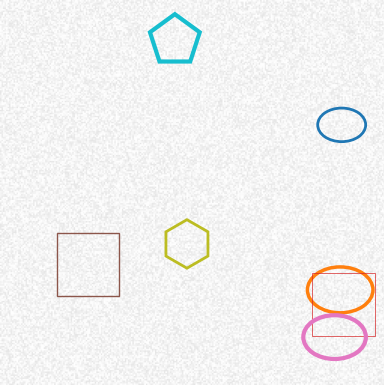[{"shape": "oval", "thickness": 2, "radius": 0.31, "center": [0.888, 0.676]}, {"shape": "oval", "thickness": 2.5, "radius": 0.43, "center": [0.884, 0.247]}, {"shape": "square", "thickness": 0.5, "radius": 0.41, "center": [0.892, 0.209]}, {"shape": "square", "thickness": 1, "radius": 0.41, "center": [0.228, 0.313]}, {"shape": "oval", "thickness": 3, "radius": 0.41, "center": [0.869, 0.124]}, {"shape": "hexagon", "thickness": 2, "radius": 0.31, "center": [0.486, 0.366]}, {"shape": "pentagon", "thickness": 3, "radius": 0.34, "center": [0.454, 0.895]}]